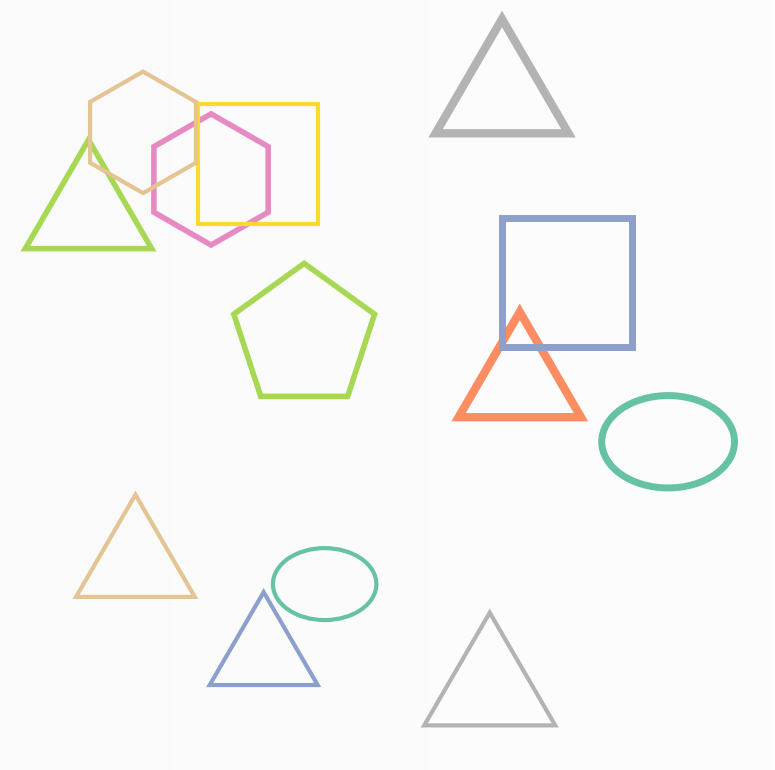[{"shape": "oval", "thickness": 1.5, "radius": 0.33, "center": [0.419, 0.241]}, {"shape": "oval", "thickness": 2.5, "radius": 0.43, "center": [0.862, 0.426]}, {"shape": "triangle", "thickness": 3, "radius": 0.46, "center": [0.671, 0.504]}, {"shape": "square", "thickness": 2.5, "radius": 0.42, "center": [0.732, 0.633]}, {"shape": "triangle", "thickness": 1.5, "radius": 0.4, "center": [0.34, 0.151]}, {"shape": "hexagon", "thickness": 2, "radius": 0.43, "center": [0.272, 0.767]}, {"shape": "triangle", "thickness": 2, "radius": 0.47, "center": [0.114, 0.724]}, {"shape": "pentagon", "thickness": 2, "radius": 0.48, "center": [0.392, 0.562]}, {"shape": "square", "thickness": 1.5, "radius": 0.39, "center": [0.333, 0.787]}, {"shape": "hexagon", "thickness": 1.5, "radius": 0.39, "center": [0.185, 0.828]}, {"shape": "triangle", "thickness": 1.5, "radius": 0.44, "center": [0.175, 0.269]}, {"shape": "triangle", "thickness": 1.5, "radius": 0.49, "center": [0.632, 0.107]}, {"shape": "triangle", "thickness": 3, "radius": 0.49, "center": [0.648, 0.876]}]